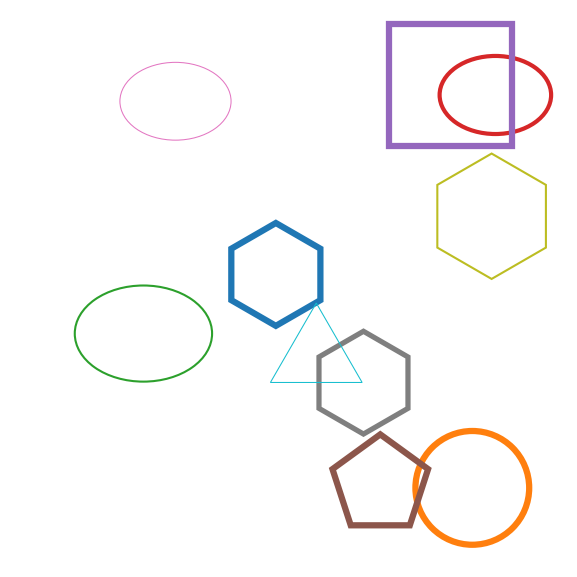[{"shape": "hexagon", "thickness": 3, "radius": 0.45, "center": [0.478, 0.524]}, {"shape": "circle", "thickness": 3, "radius": 0.49, "center": [0.818, 0.154]}, {"shape": "oval", "thickness": 1, "radius": 0.59, "center": [0.248, 0.422]}, {"shape": "oval", "thickness": 2, "radius": 0.48, "center": [0.858, 0.835]}, {"shape": "square", "thickness": 3, "radius": 0.53, "center": [0.78, 0.852]}, {"shape": "pentagon", "thickness": 3, "radius": 0.44, "center": [0.658, 0.16]}, {"shape": "oval", "thickness": 0.5, "radius": 0.48, "center": [0.304, 0.824]}, {"shape": "hexagon", "thickness": 2.5, "radius": 0.44, "center": [0.629, 0.337]}, {"shape": "hexagon", "thickness": 1, "radius": 0.54, "center": [0.851, 0.625]}, {"shape": "triangle", "thickness": 0.5, "radius": 0.46, "center": [0.548, 0.383]}]